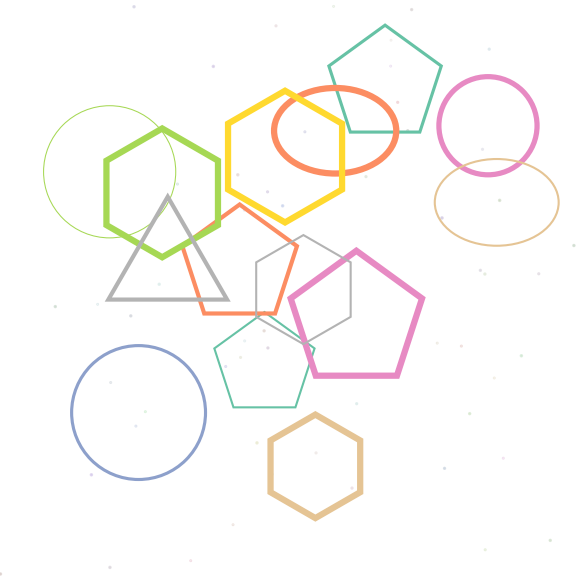[{"shape": "pentagon", "thickness": 1, "radius": 0.46, "center": [0.458, 0.368]}, {"shape": "pentagon", "thickness": 1.5, "radius": 0.51, "center": [0.667, 0.853]}, {"shape": "oval", "thickness": 3, "radius": 0.53, "center": [0.58, 0.773]}, {"shape": "pentagon", "thickness": 2, "radius": 0.52, "center": [0.415, 0.541]}, {"shape": "circle", "thickness": 1.5, "radius": 0.58, "center": [0.24, 0.285]}, {"shape": "circle", "thickness": 2.5, "radius": 0.42, "center": [0.845, 0.781]}, {"shape": "pentagon", "thickness": 3, "radius": 0.6, "center": [0.617, 0.445]}, {"shape": "circle", "thickness": 0.5, "radius": 0.57, "center": [0.19, 0.702]}, {"shape": "hexagon", "thickness": 3, "radius": 0.56, "center": [0.281, 0.665]}, {"shape": "hexagon", "thickness": 3, "radius": 0.57, "center": [0.494, 0.728]}, {"shape": "hexagon", "thickness": 3, "radius": 0.45, "center": [0.546, 0.192]}, {"shape": "oval", "thickness": 1, "radius": 0.54, "center": [0.86, 0.649]}, {"shape": "triangle", "thickness": 2, "radius": 0.59, "center": [0.29, 0.54]}, {"shape": "hexagon", "thickness": 1, "radius": 0.47, "center": [0.525, 0.498]}]